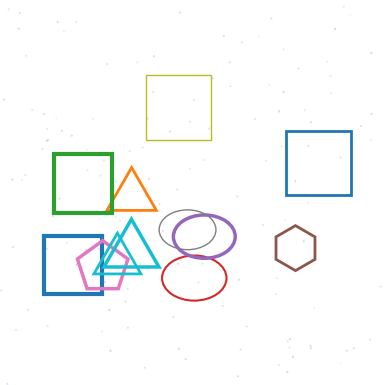[{"shape": "square", "thickness": 2, "radius": 0.42, "center": [0.827, 0.577]}, {"shape": "square", "thickness": 3, "radius": 0.38, "center": [0.19, 0.312]}, {"shape": "triangle", "thickness": 2, "radius": 0.37, "center": [0.342, 0.491]}, {"shape": "square", "thickness": 3, "radius": 0.38, "center": [0.215, 0.524]}, {"shape": "oval", "thickness": 1.5, "radius": 0.42, "center": [0.505, 0.278]}, {"shape": "oval", "thickness": 2.5, "radius": 0.4, "center": [0.531, 0.385]}, {"shape": "hexagon", "thickness": 2, "radius": 0.29, "center": [0.768, 0.356]}, {"shape": "pentagon", "thickness": 2.5, "radius": 0.34, "center": [0.267, 0.306]}, {"shape": "oval", "thickness": 1, "radius": 0.37, "center": [0.487, 0.403]}, {"shape": "square", "thickness": 1, "radius": 0.42, "center": [0.464, 0.721]}, {"shape": "triangle", "thickness": 2.5, "radius": 0.41, "center": [0.341, 0.348]}, {"shape": "triangle", "thickness": 2, "radius": 0.35, "center": [0.305, 0.324]}]